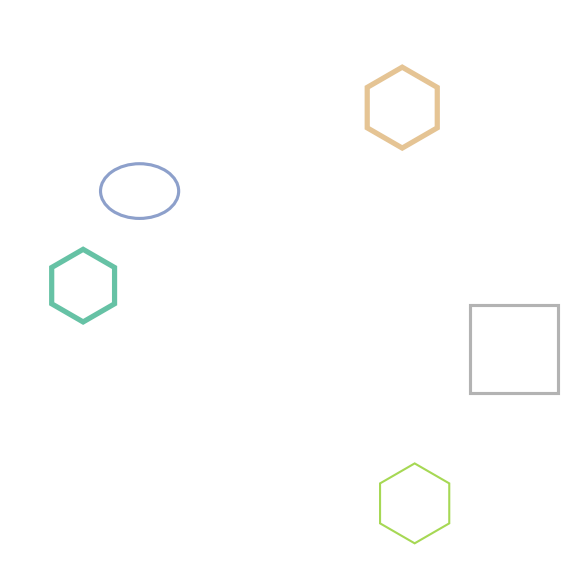[{"shape": "hexagon", "thickness": 2.5, "radius": 0.31, "center": [0.144, 0.505]}, {"shape": "oval", "thickness": 1.5, "radius": 0.34, "center": [0.242, 0.668]}, {"shape": "hexagon", "thickness": 1, "radius": 0.35, "center": [0.718, 0.127]}, {"shape": "hexagon", "thickness": 2.5, "radius": 0.35, "center": [0.697, 0.813]}, {"shape": "square", "thickness": 1.5, "radius": 0.38, "center": [0.89, 0.394]}]